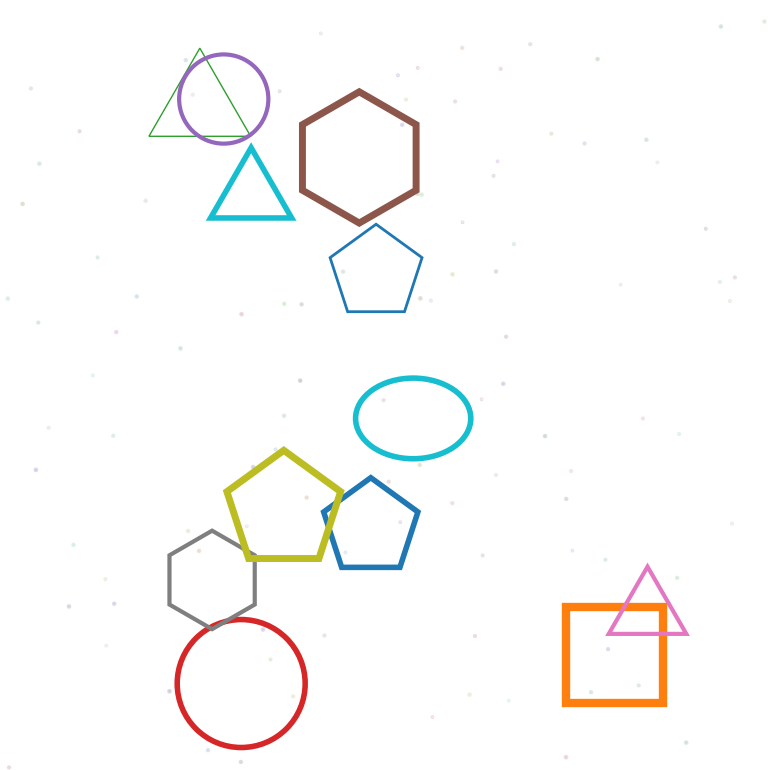[{"shape": "pentagon", "thickness": 1, "radius": 0.31, "center": [0.488, 0.646]}, {"shape": "pentagon", "thickness": 2, "radius": 0.32, "center": [0.482, 0.315]}, {"shape": "square", "thickness": 3, "radius": 0.31, "center": [0.798, 0.149]}, {"shape": "triangle", "thickness": 0.5, "radius": 0.38, "center": [0.26, 0.861]}, {"shape": "circle", "thickness": 2, "radius": 0.42, "center": [0.313, 0.112]}, {"shape": "circle", "thickness": 1.5, "radius": 0.29, "center": [0.291, 0.871]}, {"shape": "hexagon", "thickness": 2.5, "radius": 0.43, "center": [0.467, 0.796]}, {"shape": "triangle", "thickness": 1.5, "radius": 0.29, "center": [0.841, 0.206]}, {"shape": "hexagon", "thickness": 1.5, "radius": 0.32, "center": [0.275, 0.247]}, {"shape": "pentagon", "thickness": 2.5, "radius": 0.39, "center": [0.369, 0.337]}, {"shape": "triangle", "thickness": 2, "radius": 0.3, "center": [0.326, 0.747]}, {"shape": "oval", "thickness": 2, "radius": 0.37, "center": [0.537, 0.457]}]